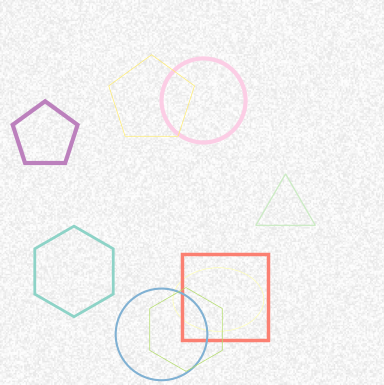[{"shape": "hexagon", "thickness": 2, "radius": 0.59, "center": [0.192, 0.295]}, {"shape": "oval", "thickness": 0.5, "radius": 0.59, "center": [0.567, 0.222]}, {"shape": "square", "thickness": 2.5, "radius": 0.56, "center": [0.585, 0.229]}, {"shape": "circle", "thickness": 1.5, "radius": 0.6, "center": [0.42, 0.131]}, {"shape": "hexagon", "thickness": 0.5, "radius": 0.54, "center": [0.483, 0.144]}, {"shape": "circle", "thickness": 3, "radius": 0.55, "center": [0.529, 0.739]}, {"shape": "pentagon", "thickness": 3, "radius": 0.44, "center": [0.117, 0.648]}, {"shape": "triangle", "thickness": 1, "radius": 0.45, "center": [0.742, 0.459]}, {"shape": "pentagon", "thickness": 0.5, "radius": 0.59, "center": [0.394, 0.741]}]